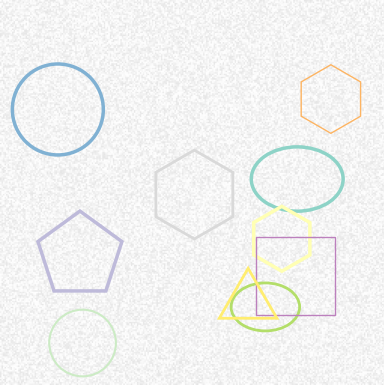[{"shape": "oval", "thickness": 2.5, "radius": 0.6, "center": [0.772, 0.535]}, {"shape": "hexagon", "thickness": 2.5, "radius": 0.42, "center": [0.732, 0.38]}, {"shape": "pentagon", "thickness": 2.5, "radius": 0.57, "center": [0.208, 0.337]}, {"shape": "circle", "thickness": 2.5, "radius": 0.59, "center": [0.15, 0.716]}, {"shape": "hexagon", "thickness": 1, "radius": 0.45, "center": [0.859, 0.743]}, {"shape": "oval", "thickness": 2, "radius": 0.45, "center": [0.689, 0.203]}, {"shape": "hexagon", "thickness": 2, "radius": 0.58, "center": [0.505, 0.495]}, {"shape": "square", "thickness": 1, "radius": 0.51, "center": [0.767, 0.284]}, {"shape": "circle", "thickness": 1.5, "radius": 0.43, "center": [0.214, 0.109]}, {"shape": "triangle", "thickness": 2, "radius": 0.43, "center": [0.644, 0.217]}]